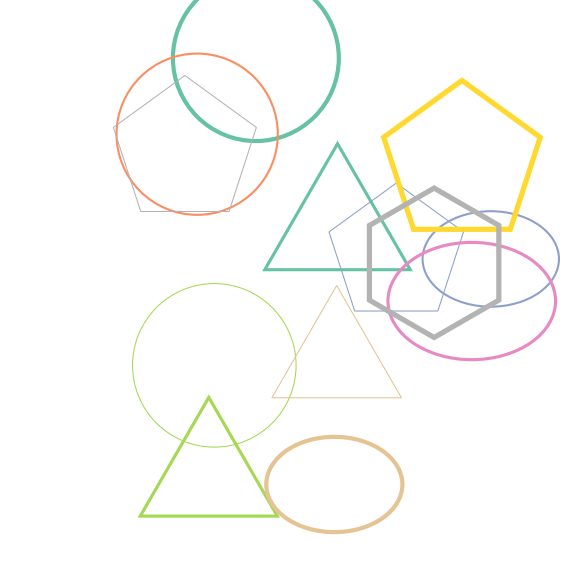[{"shape": "circle", "thickness": 2, "radius": 0.72, "center": [0.443, 0.899]}, {"shape": "triangle", "thickness": 1.5, "radius": 0.73, "center": [0.584, 0.605]}, {"shape": "circle", "thickness": 1, "radius": 0.7, "center": [0.341, 0.767]}, {"shape": "oval", "thickness": 1, "radius": 0.59, "center": [0.85, 0.551]}, {"shape": "pentagon", "thickness": 0.5, "radius": 0.61, "center": [0.686, 0.56]}, {"shape": "oval", "thickness": 1.5, "radius": 0.73, "center": [0.817, 0.478]}, {"shape": "triangle", "thickness": 1.5, "radius": 0.69, "center": [0.362, 0.174]}, {"shape": "circle", "thickness": 0.5, "radius": 0.71, "center": [0.371, 0.367]}, {"shape": "pentagon", "thickness": 2.5, "radius": 0.71, "center": [0.8, 0.717]}, {"shape": "oval", "thickness": 2, "radius": 0.59, "center": [0.579, 0.16]}, {"shape": "triangle", "thickness": 0.5, "radius": 0.65, "center": [0.583, 0.375]}, {"shape": "pentagon", "thickness": 0.5, "radius": 0.65, "center": [0.32, 0.738]}, {"shape": "hexagon", "thickness": 2.5, "radius": 0.65, "center": [0.752, 0.544]}]